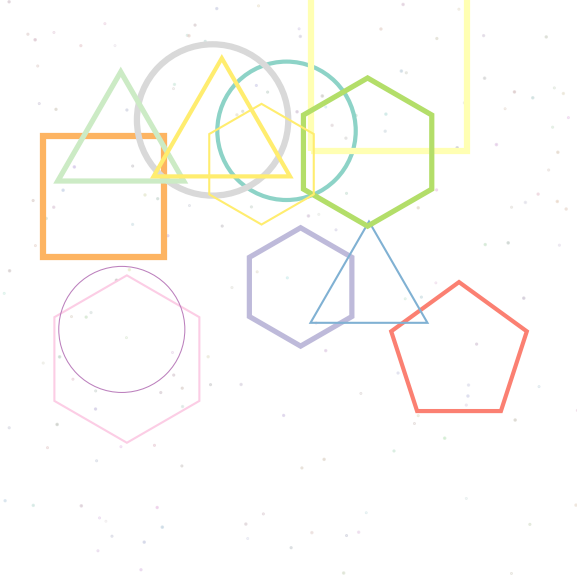[{"shape": "circle", "thickness": 2, "radius": 0.6, "center": [0.496, 0.773]}, {"shape": "square", "thickness": 3, "radius": 0.67, "center": [0.674, 0.871]}, {"shape": "hexagon", "thickness": 2.5, "radius": 0.51, "center": [0.521, 0.502]}, {"shape": "pentagon", "thickness": 2, "radius": 0.62, "center": [0.795, 0.387]}, {"shape": "triangle", "thickness": 1, "radius": 0.58, "center": [0.639, 0.499]}, {"shape": "square", "thickness": 3, "radius": 0.53, "center": [0.179, 0.659]}, {"shape": "hexagon", "thickness": 2.5, "radius": 0.64, "center": [0.637, 0.736]}, {"shape": "hexagon", "thickness": 1, "radius": 0.72, "center": [0.22, 0.377]}, {"shape": "circle", "thickness": 3, "radius": 0.66, "center": [0.368, 0.791]}, {"shape": "circle", "thickness": 0.5, "radius": 0.55, "center": [0.211, 0.429]}, {"shape": "triangle", "thickness": 2.5, "radius": 0.63, "center": [0.209, 0.749]}, {"shape": "hexagon", "thickness": 1, "radius": 0.52, "center": [0.453, 0.715]}, {"shape": "triangle", "thickness": 2, "radius": 0.68, "center": [0.384, 0.762]}]